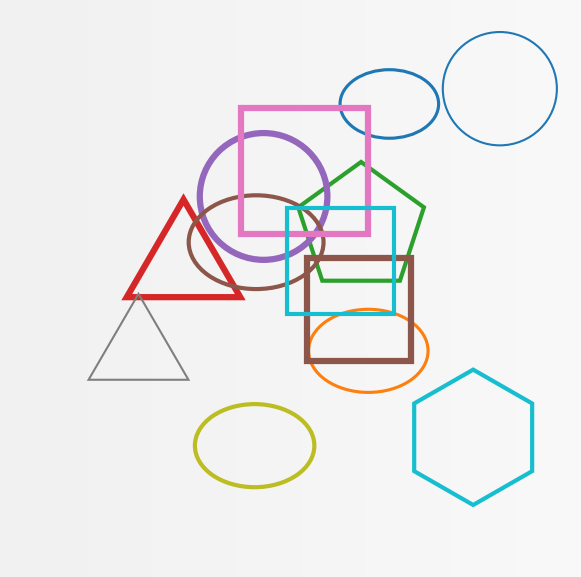[{"shape": "oval", "thickness": 1.5, "radius": 0.42, "center": [0.67, 0.819]}, {"shape": "circle", "thickness": 1, "radius": 0.49, "center": [0.86, 0.846]}, {"shape": "oval", "thickness": 1.5, "radius": 0.51, "center": [0.634, 0.392]}, {"shape": "pentagon", "thickness": 2, "radius": 0.57, "center": [0.621, 0.605]}, {"shape": "triangle", "thickness": 3, "radius": 0.56, "center": [0.316, 0.541]}, {"shape": "circle", "thickness": 3, "radius": 0.55, "center": [0.453, 0.659]}, {"shape": "oval", "thickness": 2, "radius": 0.58, "center": [0.441, 0.58]}, {"shape": "square", "thickness": 3, "radius": 0.45, "center": [0.618, 0.463]}, {"shape": "square", "thickness": 3, "radius": 0.55, "center": [0.525, 0.703]}, {"shape": "triangle", "thickness": 1, "radius": 0.5, "center": [0.238, 0.391]}, {"shape": "oval", "thickness": 2, "radius": 0.51, "center": [0.438, 0.227]}, {"shape": "square", "thickness": 2, "radius": 0.46, "center": [0.586, 0.548]}, {"shape": "hexagon", "thickness": 2, "radius": 0.59, "center": [0.814, 0.242]}]